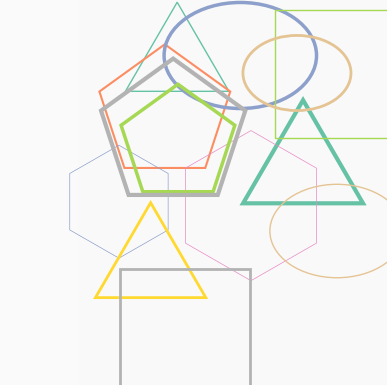[{"shape": "triangle", "thickness": 3, "radius": 0.89, "center": [0.782, 0.561]}, {"shape": "triangle", "thickness": 1, "radius": 0.77, "center": [0.457, 0.84]}, {"shape": "pentagon", "thickness": 1.5, "radius": 0.89, "center": [0.425, 0.707]}, {"shape": "hexagon", "thickness": 0.5, "radius": 0.73, "center": [0.307, 0.476]}, {"shape": "oval", "thickness": 2.5, "radius": 0.98, "center": [0.62, 0.856]}, {"shape": "hexagon", "thickness": 0.5, "radius": 0.97, "center": [0.648, 0.466]}, {"shape": "pentagon", "thickness": 2.5, "radius": 0.77, "center": [0.459, 0.627]}, {"shape": "square", "thickness": 1, "radius": 0.83, "center": [0.876, 0.809]}, {"shape": "triangle", "thickness": 2, "radius": 0.82, "center": [0.389, 0.309]}, {"shape": "oval", "thickness": 1, "radius": 0.87, "center": [0.87, 0.4]}, {"shape": "oval", "thickness": 2, "radius": 0.7, "center": [0.766, 0.81]}, {"shape": "square", "thickness": 2, "radius": 0.84, "center": [0.477, 0.134]}, {"shape": "pentagon", "thickness": 3, "radius": 0.98, "center": [0.447, 0.652]}]